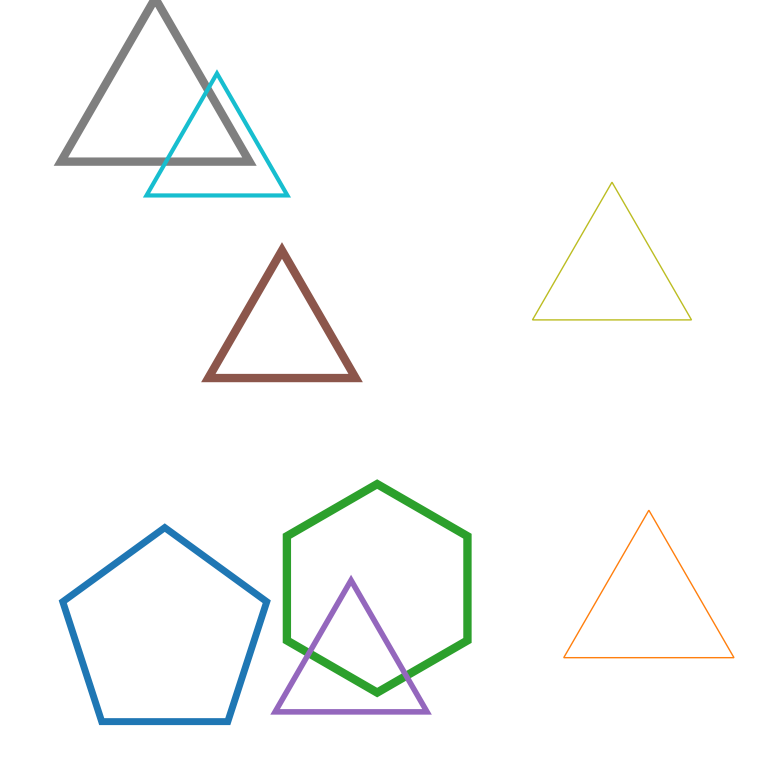[{"shape": "pentagon", "thickness": 2.5, "radius": 0.7, "center": [0.214, 0.175]}, {"shape": "triangle", "thickness": 0.5, "radius": 0.64, "center": [0.843, 0.21]}, {"shape": "hexagon", "thickness": 3, "radius": 0.68, "center": [0.49, 0.236]}, {"shape": "triangle", "thickness": 2, "radius": 0.57, "center": [0.456, 0.132]}, {"shape": "triangle", "thickness": 3, "radius": 0.55, "center": [0.366, 0.564]}, {"shape": "triangle", "thickness": 3, "radius": 0.71, "center": [0.202, 0.861]}, {"shape": "triangle", "thickness": 0.5, "radius": 0.6, "center": [0.795, 0.644]}, {"shape": "triangle", "thickness": 1.5, "radius": 0.53, "center": [0.282, 0.799]}]